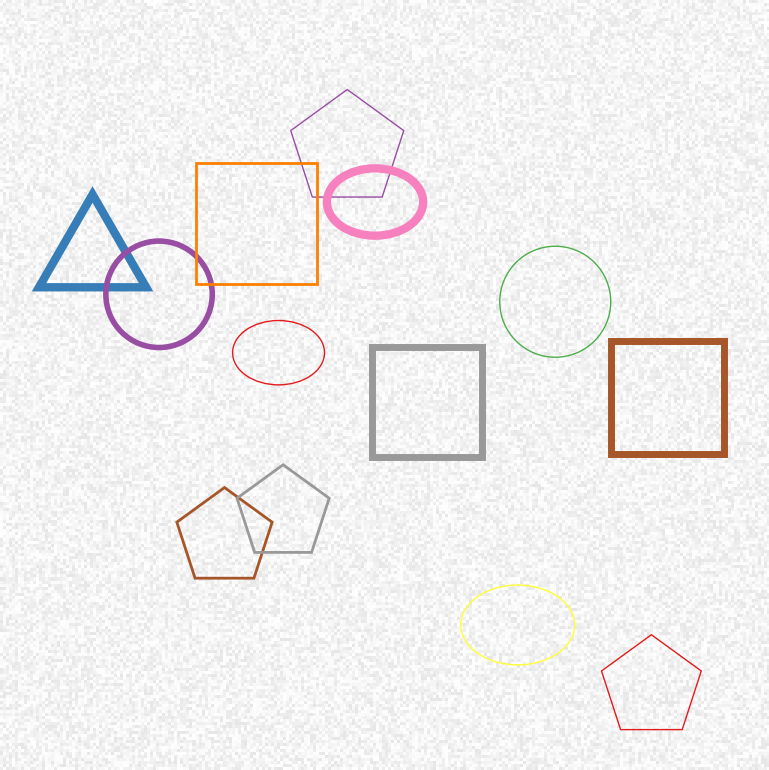[{"shape": "oval", "thickness": 0.5, "radius": 0.3, "center": [0.362, 0.542]}, {"shape": "pentagon", "thickness": 0.5, "radius": 0.34, "center": [0.846, 0.108]}, {"shape": "triangle", "thickness": 3, "radius": 0.4, "center": [0.12, 0.667]}, {"shape": "circle", "thickness": 0.5, "radius": 0.36, "center": [0.721, 0.608]}, {"shape": "circle", "thickness": 2, "radius": 0.35, "center": [0.207, 0.618]}, {"shape": "pentagon", "thickness": 0.5, "radius": 0.39, "center": [0.451, 0.807]}, {"shape": "square", "thickness": 1, "radius": 0.39, "center": [0.333, 0.71]}, {"shape": "oval", "thickness": 0.5, "radius": 0.37, "center": [0.672, 0.188]}, {"shape": "pentagon", "thickness": 1, "radius": 0.33, "center": [0.292, 0.302]}, {"shape": "square", "thickness": 2.5, "radius": 0.37, "center": [0.867, 0.484]}, {"shape": "oval", "thickness": 3, "radius": 0.31, "center": [0.487, 0.738]}, {"shape": "pentagon", "thickness": 1, "radius": 0.31, "center": [0.368, 0.334]}, {"shape": "square", "thickness": 2.5, "radius": 0.35, "center": [0.554, 0.478]}]